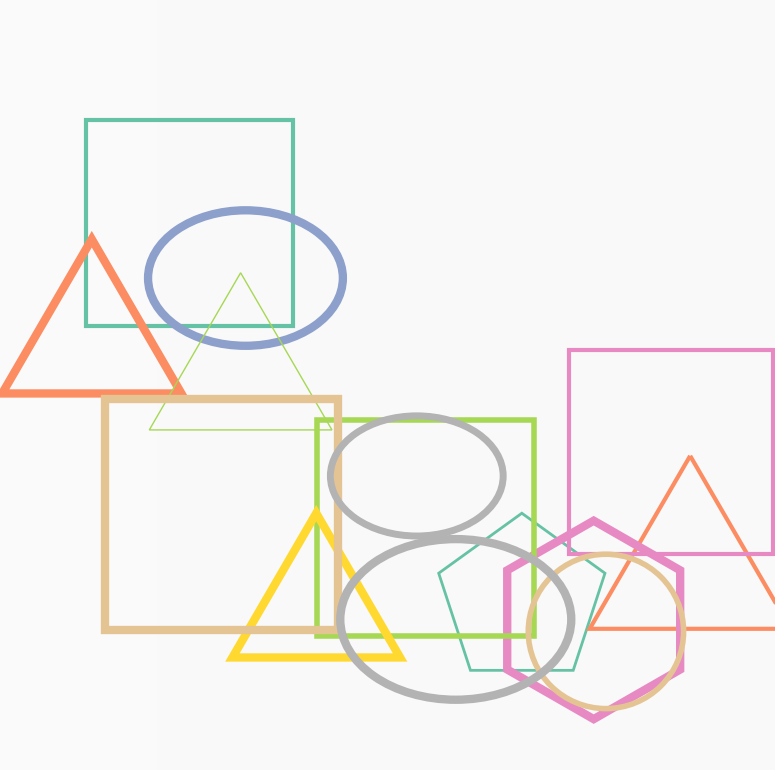[{"shape": "pentagon", "thickness": 1, "radius": 0.56, "center": [0.673, 0.221]}, {"shape": "square", "thickness": 1.5, "radius": 0.67, "center": [0.245, 0.71]}, {"shape": "triangle", "thickness": 3, "radius": 0.67, "center": [0.118, 0.556]}, {"shape": "triangle", "thickness": 1.5, "radius": 0.75, "center": [0.891, 0.258]}, {"shape": "oval", "thickness": 3, "radius": 0.63, "center": [0.317, 0.639]}, {"shape": "square", "thickness": 1.5, "radius": 0.66, "center": [0.865, 0.413]}, {"shape": "hexagon", "thickness": 3, "radius": 0.64, "center": [0.766, 0.195]}, {"shape": "triangle", "thickness": 0.5, "radius": 0.68, "center": [0.31, 0.51]}, {"shape": "square", "thickness": 2, "radius": 0.7, "center": [0.549, 0.314]}, {"shape": "triangle", "thickness": 3, "radius": 0.62, "center": [0.408, 0.209]}, {"shape": "square", "thickness": 3, "radius": 0.75, "center": [0.286, 0.332]}, {"shape": "circle", "thickness": 2, "radius": 0.5, "center": [0.782, 0.18]}, {"shape": "oval", "thickness": 2.5, "radius": 0.56, "center": [0.538, 0.382]}, {"shape": "oval", "thickness": 3, "radius": 0.75, "center": [0.588, 0.196]}]